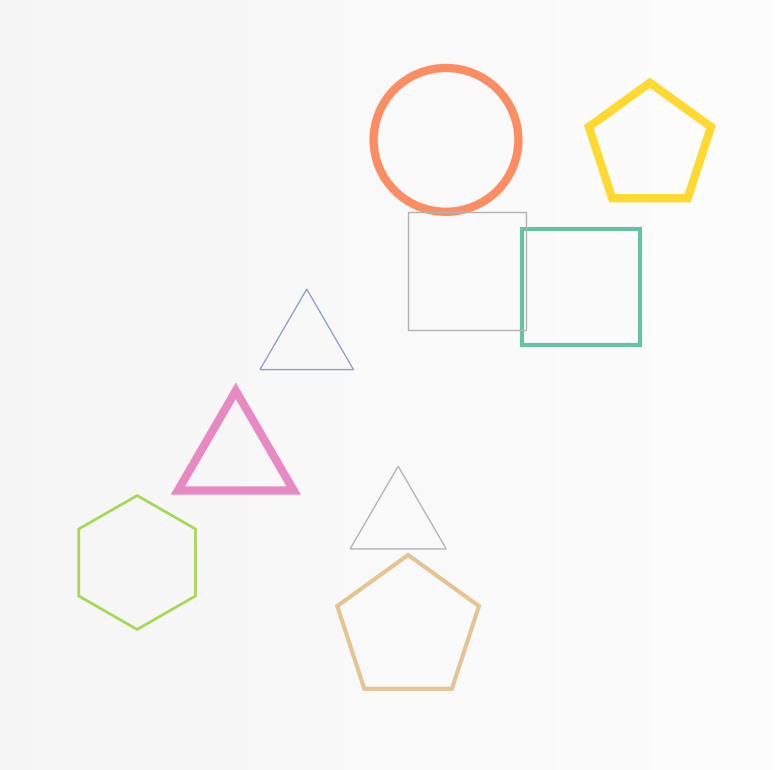[{"shape": "square", "thickness": 1.5, "radius": 0.38, "center": [0.75, 0.627]}, {"shape": "circle", "thickness": 3, "radius": 0.47, "center": [0.575, 0.818]}, {"shape": "triangle", "thickness": 0.5, "radius": 0.35, "center": [0.396, 0.555]}, {"shape": "triangle", "thickness": 3, "radius": 0.43, "center": [0.304, 0.406]}, {"shape": "hexagon", "thickness": 1, "radius": 0.43, "center": [0.177, 0.269]}, {"shape": "pentagon", "thickness": 3, "radius": 0.41, "center": [0.839, 0.81]}, {"shape": "pentagon", "thickness": 1.5, "radius": 0.48, "center": [0.527, 0.183]}, {"shape": "triangle", "thickness": 0.5, "radius": 0.36, "center": [0.514, 0.323]}, {"shape": "square", "thickness": 0.5, "radius": 0.38, "center": [0.602, 0.648]}]